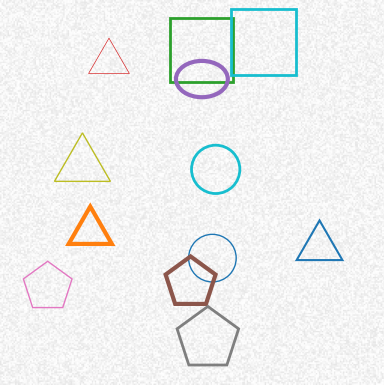[{"shape": "triangle", "thickness": 1.5, "radius": 0.34, "center": [0.83, 0.359]}, {"shape": "circle", "thickness": 1, "radius": 0.31, "center": [0.552, 0.33]}, {"shape": "triangle", "thickness": 3, "radius": 0.32, "center": [0.234, 0.399]}, {"shape": "square", "thickness": 2, "radius": 0.41, "center": [0.524, 0.87]}, {"shape": "triangle", "thickness": 0.5, "radius": 0.31, "center": [0.283, 0.84]}, {"shape": "oval", "thickness": 3, "radius": 0.34, "center": [0.524, 0.795]}, {"shape": "pentagon", "thickness": 3, "radius": 0.34, "center": [0.495, 0.266]}, {"shape": "pentagon", "thickness": 1, "radius": 0.33, "center": [0.124, 0.255]}, {"shape": "pentagon", "thickness": 2, "radius": 0.42, "center": [0.54, 0.12]}, {"shape": "triangle", "thickness": 1, "radius": 0.42, "center": [0.214, 0.571]}, {"shape": "square", "thickness": 2, "radius": 0.42, "center": [0.684, 0.891]}, {"shape": "circle", "thickness": 2, "radius": 0.31, "center": [0.56, 0.56]}]